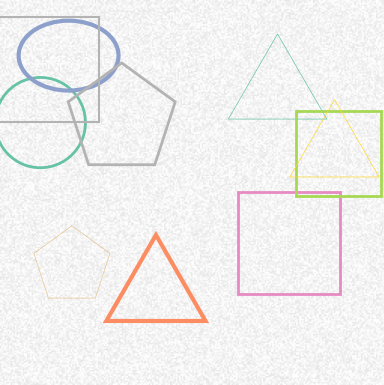[{"shape": "triangle", "thickness": 0.5, "radius": 0.74, "center": [0.721, 0.764]}, {"shape": "circle", "thickness": 2, "radius": 0.59, "center": [0.105, 0.682]}, {"shape": "triangle", "thickness": 3, "radius": 0.74, "center": [0.405, 0.241]}, {"shape": "oval", "thickness": 3, "radius": 0.65, "center": [0.178, 0.856]}, {"shape": "square", "thickness": 2, "radius": 0.66, "center": [0.75, 0.368]}, {"shape": "square", "thickness": 2, "radius": 0.55, "center": [0.879, 0.602]}, {"shape": "triangle", "thickness": 0.5, "radius": 0.67, "center": [0.869, 0.607]}, {"shape": "pentagon", "thickness": 0.5, "radius": 0.52, "center": [0.187, 0.31]}, {"shape": "pentagon", "thickness": 2, "radius": 0.73, "center": [0.316, 0.69]}, {"shape": "square", "thickness": 1.5, "radius": 0.68, "center": [0.122, 0.82]}]